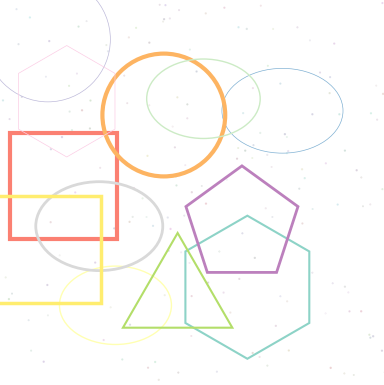[{"shape": "hexagon", "thickness": 1.5, "radius": 0.93, "center": [0.642, 0.254]}, {"shape": "oval", "thickness": 1, "radius": 0.73, "center": [0.3, 0.207]}, {"shape": "circle", "thickness": 0.5, "radius": 0.81, "center": [0.124, 0.898]}, {"shape": "square", "thickness": 3, "radius": 0.69, "center": [0.165, 0.516]}, {"shape": "oval", "thickness": 0.5, "radius": 0.79, "center": [0.734, 0.712]}, {"shape": "circle", "thickness": 3, "radius": 0.8, "center": [0.426, 0.701]}, {"shape": "triangle", "thickness": 1.5, "radius": 0.82, "center": [0.461, 0.231]}, {"shape": "hexagon", "thickness": 0.5, "radius": 0.72, "center": [0.173, 0.737]}, {"shape": "oval", "thickness": 2, "radius": 0.82, "center": [0.258, 0.413]}, {"shape": "pentagon", "thickness": 2, "radius": 0.76, "center": [0.628, 0.416]}, {"shape": "oval", "thickness": 1, "radius": 0.74, "center": [0.528, 0.744]}, {"shape": "square", "thickness": 2.5, "radius": 0.7, "center": [0.121, 0.352]}]